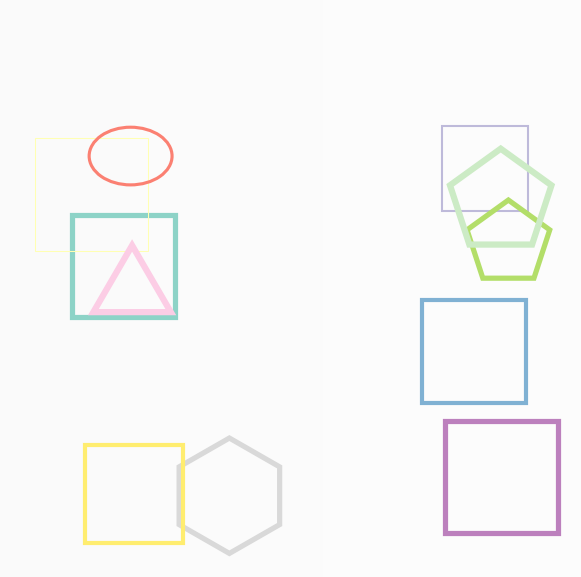[{"shape": "square", "thickness": 2.5, "radius": 0.44, "center": [0.213, 0.538]}, {"shape": "square", "thickness": 0.5, "radius": 0.49, "center": [0.158, 0.662]}, {"shape": "square", "thickness": 1, "radius": 0.37, "center": [0.834, 0.707]}, {"shape": "oval", "thickness": 1.5, "radius": 0.36, "center": [0.225, 0.729]}, {"shape": "square", "thickness": 2, "radius": 0.45, "center": [0.815, 0.39]}, {"shape": "pentagon", "thickness": 2.5, "radius": 0.37, "center": [0.875, 0.578]}, {"shape": "triangle", "thickness": 3, "radius": 0.38, "center": [0.227, 0.497]}, {"shape": "hexagon", "thickness": 2.5, "radius": 0.5, "center": [0.395, 0.141]}, {"shape": "square", "thickness": 2.5, "radius": 0.49, "center": [0.862, 0.173]}, {"shape": "pentagon", "thickness": 3, "radius": 0.46, "center": [0.861, 0.65]}, {"shape": "square", "thickness": 2, "radius": 0.42, "center": [0.23, 0.144]}]